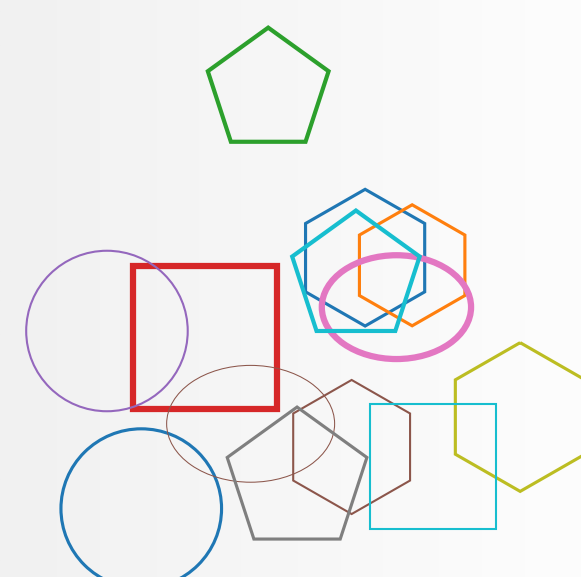[{"shape": "circle", "thickness": 1.5, "radius": 0.69, "center": [0.243, 0.118]}, {"shape": "hexagon", "thickness": 1.5, "radius": 0.59, "center": [0.628, 0.553]}, {"shape": "hexagon", "thickness": 1.5, "radius": 0.52, "center": [0.709, 0.54]}, {"shape": "pentagon", "thickness": 2, "radius": 0.55, "center": [0.461, 0.842]}, {"shape": "square", "thickness": 3, "radius": 0.62, "center": [0.353, 0.415]}, {"shape": "circle", "thickness": 1, "radius": 0.69, "center": [0.184, 0.426]}, {"shape": "hexagon", "thickness": 1, "radius": 0.58, "center": [0.605, 0.225]}, {"shape": "oval", "thickness": 0.5, "radius": 0.72, "center": [0.431, 0.265]}, {"shape": "oval", "thickness": 3, "radius": 0.64, "center": [0.682, 0.467]}, {"shape": "pentagon", "thickness": 1.5, "radius": 0.63, "center": [0.511, 0.168]}, {"shape": "hexagon", "thickness": 1.5, "radius": 0.64, "center": [0.895, 0.277]}, {"shape": "square", "thickness": 1, "radius": 0.54, "center": [0.745, 0.191]}, {"shape": "pentagon", "thickness": 2, "radius": 0.58, "center": [0.612, 0.519]}]